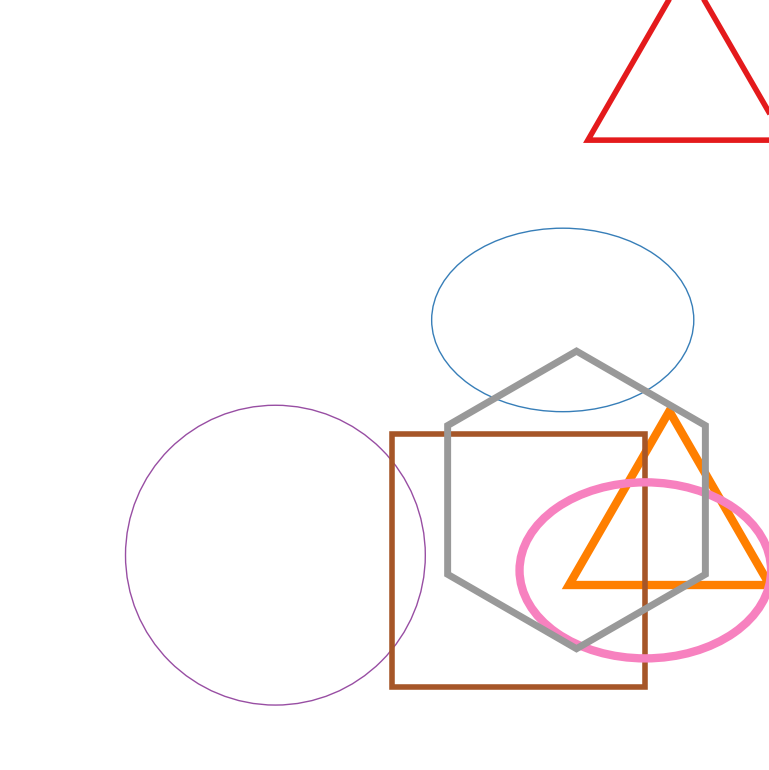[{"shape": "triangle", "thickness": 2, "radius": 0.74, "center": [0.892, 0.892]}, {"shape": "oval", "thickness": 0.5, "radius": 0.85, "center": [0.731, 0.584]}, {"shape": "circle", "thickness": 0.5, "radius": 0.97, "center": [0.358, 0.279]}, {"shape": "triangle", "thickness": 3, "radius": 0.75, "center": [0.869, 0.316]}, {"shape": "square", "thickness": 2, "radius": 0.82, "center": [0.673, 0.272]}, {"shape": "oval", "thickness": 3, "radius": 0.82, "center": [0.838, 0.259]}, {"shape": "hexagon", "thickness": 2.5, "radius": 0.97, "center": [0.749, 0.351]}]